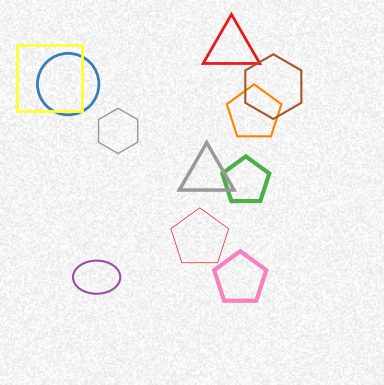[{"shape": "pentagon", "thickness": 0.5, "radius": 0.39, "center": [0.519, 0.381]}, {"shape": "triangle", "thickness": 2, "radius": 0.43, "center": [0.601, 0.878]}, {"shape": "circle", "thickness": 2, "radius": 0.4, "center": [0.177, 0.782]}, {"shape": "pentagon", "thickness": 3, "radius": 0.32, "center": [0.638, 0.53]}, {"shape": "oval", "thickness": 1.5, "radius": 0.31, "center": [0.251, 0.28]}, {"shape": "pentagon", "thickness": 1.5, "radius": 0.37, "center": [0.66, 0.706]}, {"shape": "square", "thickness": 2, "radius": 0.42, "center": [0.128, 0.798]}, {"shape": "hexagon", "thickness": 1.5, "radius": 0.42, "center": [0.71, 0.775]}, {"shape": "pentagon", "thickness": 3, "radius": 0.36, "center": [0.624, 0.276]}, {"shape": "triangle", "thickness": 2.5, "radius": 0.41, "center": [0.537, 0.547]}, {"shape": "hexagon", "thickness": 1, "radius": 0.29, "center": [0.307, 0.66]}]